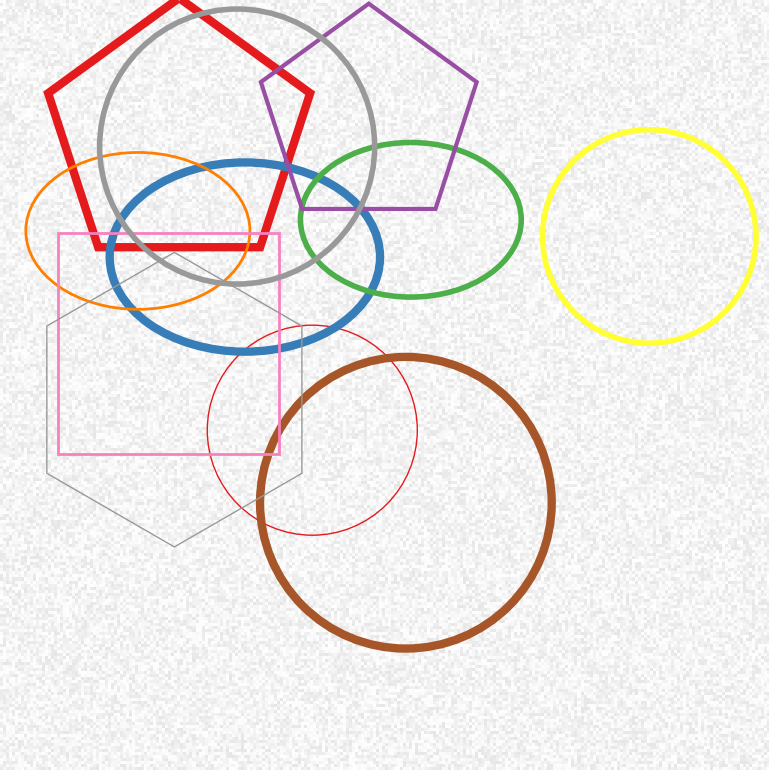[{"shape": "circle", "thickness": 0.5, "radius": 0.68, "center": [0.406, 0.441]}, {"shape": "pentagon", "thickness": 3, "radius": 0.89, "center": [0.233, 0.824]}, {"shape": "oval", "thickness": 3, "radius": 0.88, "center": [0.318, 0.666]}, {"shape": "oval", "thickness": 2, "radius": 0.72, "center": [0.534, 0.715]}, {"shape": "pentagon", "thickness": 1.5, "radius": 0.74, "center": [0.479, 0.848]}, {"shape": "oval", "thickness": 1, "radius": 0.73, "center": [0.179, 0.7]}, {"shape": "circle", "thickness": 2, "radius": 0.69, "center": [0.843, 0.693]}, {"shape": "circle", "thickness": 3, "radius": 0.95, "center": [0.527, 0.347]}, {"shape": "square", "thickness": 1, "radius": 0.72, "center": [0.219, 0.554]}, {"shape": "circle", "thickness": 2, "radius": 0.89, "center": [0.308, 0.81]}, {"shape": "hexagon", "thickness": 0.5, "radius": 0.96, "center": [0.226, 0.481]}]